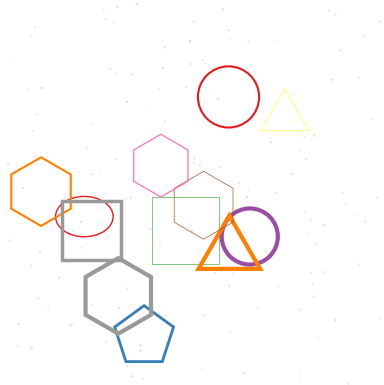[{"shape": "oval", "thickness": 1, "radius": 0.37, "center": [0.219, 0.437]}, {"shape": "circle", "thickness": 1.5, "radius": 0.4, "center": [0.594, 0.748]}, {"shape": "pentagon", "thickness": 2, "radius": 0.4, "center": [0.374, 0.126]}, {"shape": "square", "thickness": 0.5, "radius": 0.43, "center": [0.481, 0.401]}, {"shape": "circle", "thickness": 3, "radius": 0.36, "center": [0.649, 0.386]}, {"shape": "triangle", "thickness": 3, "radius": 0.46, "center": [0.596, 0.348]}, {"shape": "hexagon", "thickness": 1.5, "radius": 0.45, "center": [0.107, 0.502]}, {"shape": "triangle", "thickness": 0.5, "radius": 0.36, "center": [0.74, 0.697]}, {"shape": "hexagon", "thickness": 0.5, "radius": 0.44, "center": [0.529, 0.467]}, {"shape": "hexagon", "thickness": 1, "radius": 0.41, "center": [0.418, 0.57]}, {"shape": "square", "thickness": 2.5, "radius": 0.38, "center": [0.238, 0.402]}, {"shape": "hexagon", "thickness": 3, "radius": 0.49, "center": [0.307, 0.231]}]